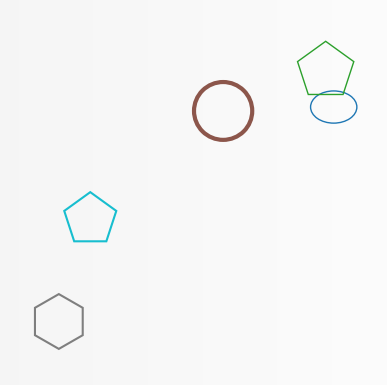[{"shape": "oval", "thickness": 1, "radius": 0.3, "center": [0.861, 0.722]}, {"shape": "pentagon", "thickness": 1, "radius": 0.38, "center": [0.84, 0.816]}, {"shape": "circle", "thickness": 3, "radius": 0.38, "center": [0.576, 0.712]}, {"shape": "hexagon", "thickness": 1.5, "radius": 0.36, "center": [0.152, 0.165]}, {"shape": "pentagon", "thickness": 1.5, "radius": 0.35, "center": [0.233, 0.43]}]